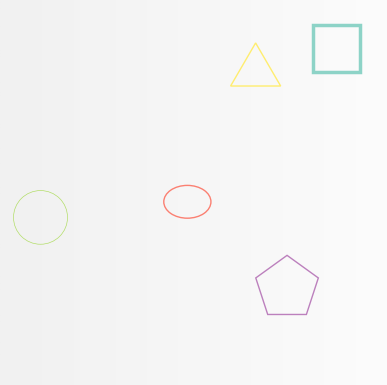[{"shape": "square", "thickness": 2.5, "radius": 0.3, "center": [0.868, 0.873]}, {"shape": "oval", "thickness": 1, "radius": 0.3, "center": [0.484, 0.476]}, {"shape": "circle", "thickness": 0.5, "radius": 0.35, "center": [0.105, 0.435]}, {"shape": "pentagon", "thickness": 1, "radius": 0.42, "center": [0.741, 0.252]}, {"shape": "triangle", "thickness": 1, "radius": 0.37, "center": [0.66, 0.814]}]